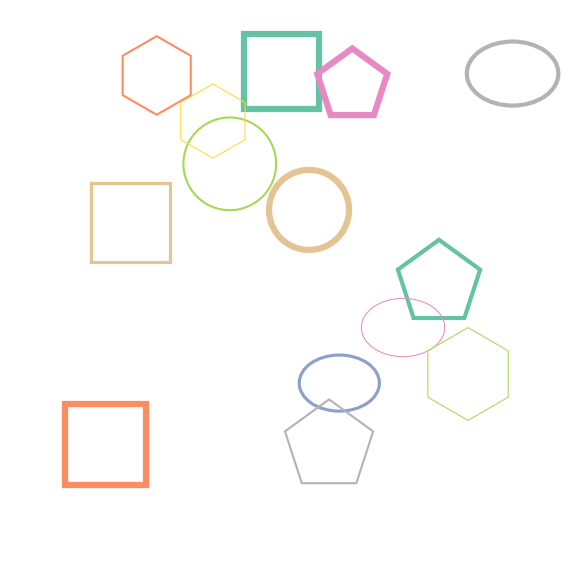[{"shape": "square", "thickness": 3, "radius": 0.32, "center": [0.487, 0.876]}, {"shape": "pentagon", "thickness": 2, "radius": 0.37, "center": [0.76, 0.509]}, {"shape": "square", "thickness": 3, "radius": 0.35, "center": [0.182, 0.23]}, {"shape": "hexagon", "thickness": 1, "radius": 0.34, "center": [0.271, 0.868]}, {"shape": "oval", "thickness": 1.5, "radius": 0.35, "center": [0.588, 0.336]}, {"shape": "oval", "thickness": 0.5, "radius": 0.36, "center": [0.698, 0.432]}, {"shape": "pentagon", "thickness": 3, "radius": 0.32, "center": [0.61, 0.851]}, {"shape": "circle", "thickness": 1, "radius": 0.4, "center": [0.398, 0.715]}, {"shape": "hexagon", "thickness": 0.5, "radius": 0.4, "center": [0.81, 0.352]}, {"shape": "hexagon", "thickness": 0.5, "radius": 0.32, "center": [0.369, 0.789]}, {"shape": "circle", "thickness": 3, "radius": 0.35, "center": [0.535, 0.636]}, {"shape": "square", "thickness": 1.5, "radius": 0.34, "center": [0.226, 0.613]}, {"shape": "pentagon", "thickness": 1, "radius": 0.4, "center": [0.57, 0.227]}, {"shape": "oval", "thickness": 2, "radius": 0.4, "center": [0.888, 0.872]}]